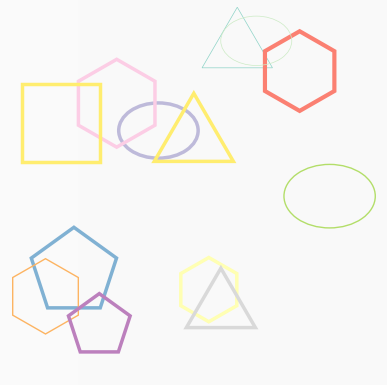[{"shape": "triangle", "thickness": 0.5, "radius": 0.52, "center": [0.612, 0.876]}, {"shape": "hexagon", "thickness": 2.5, "radius": 0.42, "center": [0.539, 0.248]}, {"shape": "oval", "thickness": 2.5, "radius": 0.51, "center": [0.409, 0.661]}, {"shape": "hexagon", "thickness": 3, "radius": 0.52, "center": [0.773, 0.815]}, {"shape": "pentagon", "thickness": 2.5, "radius": 0.58, "center": [0.191, 0.294]}, {"shape": "hexagon", "thickness": 1, "radius": 0.49, "center": [0.117, 0.23]}, {"shape": "oval", "thickness": 1, "radius": 0.59, "center": [0.851, 0.49]}, {"shape": "hexagon", "thickness": 2.5, "radius": 0.57, "center": [0.301, 0.732]}, {"shape": "triangle", "thickness": 2.5, "radius": 0.51, "center": [0.57, 0.201]}, {"shape": "pentagon", "thickness": 2.5, "radius": 0.42, "center": [0.256, 0.154]}, {"shape": "oval", "thickness": 0.5, "radius": 0.46, "center": [0.661, 0.894]}, {"shape": "triangle", "thickness": 2.5, "radius": 0.59, "center": [0.5, 0.64]}, {"shape": "square", "thickness": 2.5, "radius": 0.5, "center": [0.158, 0.681]}]